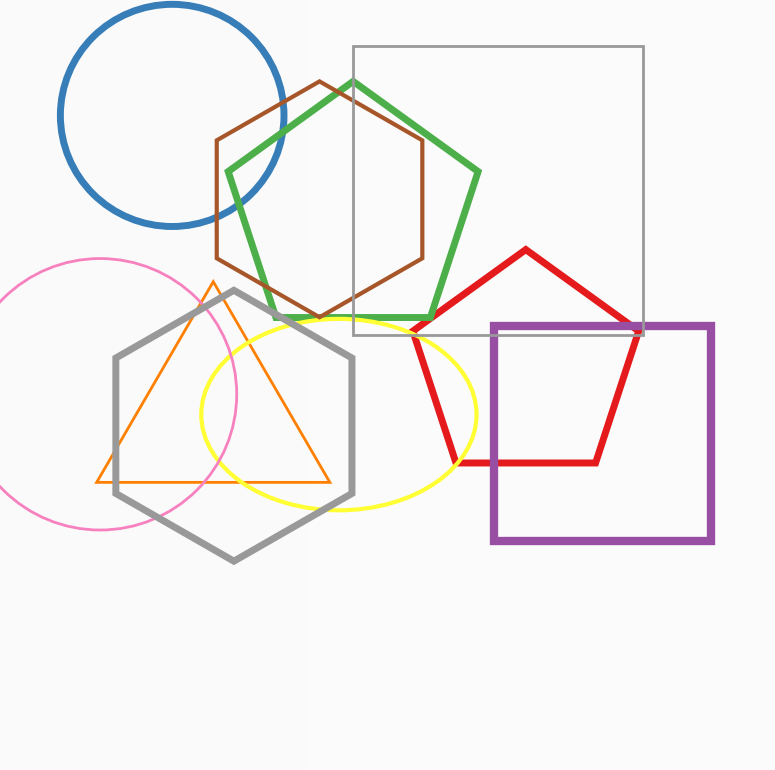[{"shape": "pentagon", "thickness": 2.5, "radius": 0.77, "center": [0.678, 0.523]}, {"shape": "circle", "thickness": 2.5, "radius": 0.72, "center": [0.222, 0.85]}, {"shape": "pentagon", "thickness": 2.5, "radius": 0.85, "center": [0.456, 0.725]}, {"shape": "square", "thickness": 3, "radius": 0.7, "center": [0.778, 0.437]}, {"shape": "triangle", "thickness": 1, "radius": 0.87, "center": [0.275, 0.46]}, {"shape": "oval", "thickness": 1.5, "radius": 0.89, "center": [0.437, 0.462]}, {"shape": "hexagon", "thickness": 1.5, "radius": 0.77, "center": [0.412, 0.741]}, {"shape": "circle", "thickness": 1, "radius": 0.88, "center": [0.129, 0.488]}, {"shape": "square", "thickness": 1, "radius": 0.94, "center": [0.643, 0.753]}, {"shape": "hexagon", "thickness": 2.5, "radius": 0.88, "center": [0.302, 0.447]}]